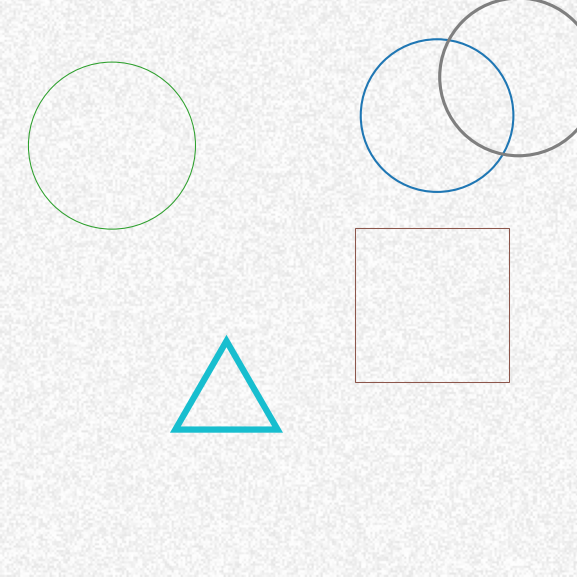[{"shape": "circle", "thickness": 1, "radius": 0.66, "center": [0.757, 0.799]}, {"shape": "circle", "thickness": 0.5, "radius": 0.72, "center": [0.194, 0.747]}, {"shape": "square", "thickness": 0.5, "radius": 0.67, "center": [0.748, 0.471]}, {"shape": "circle", "thickness": 1.5, "radius": 0.68, "center": [0.898, 0.866]}, {"shape": "triangle", "thickness": 3, "radius": 0.51, "center": [0.392, 0.306]}]